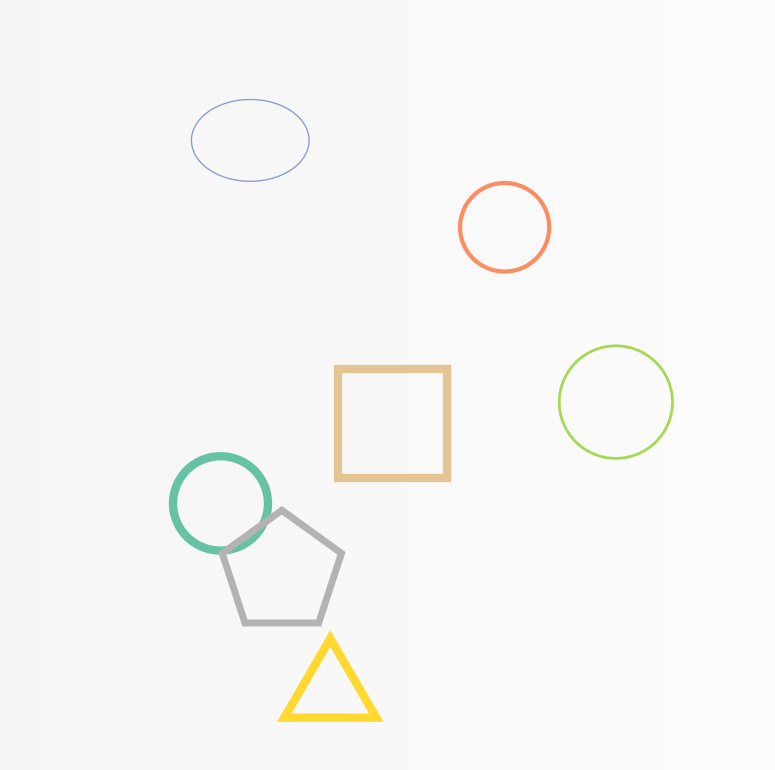[{"shape": "circle", "thickness": 3, "radius": 0.31, "center": [0.285, 0.346]}, {"shape": "circle", "thickness": 1.5, "radius": 0.29, "center": [0.651, 0.705]}, {"shape": "oval", "thickness": 0.5, "radius": 0.38, "center": [0.323, 0.818]}, {"shape": "circle", "thickness": 1, "radius": 0.37, "center": [0.795, 0.478]}, {"shape": "triangle", "thickness": 3, "radius": 0.34, "center": [0.426, 0.102]}, {"shape": "square", "thickness": 3, "radius": 0.35, "center": [0.506, 0.45]}, {"shape": "pentagon", "thickness": 2.5, "radius": 0.4, "center": [0.364, 0.256]}]